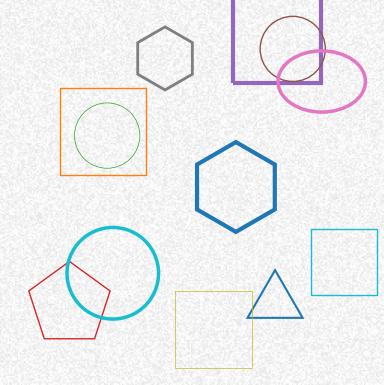[{"shape": "triangle", "thickness": 1.5, "radius": 0.41, "center": [0.714, 0.216]}, {"shape": "hexagon", "thickness": 3, "radius": 0.58, "center": [0.613, 0.514]}, {"shape": "square", "thickness": 1, "radius": 0.56, "center": [0.268, 0.659]}, {"shape": "circle", "thickness": 0.5, "radius": 0.42, "center": [0.278, 0.648]}, {"shape": "pentagon", "thickness": 1, "radius": 0.56, "center": [0.18, 0.21]}, {"shape": "square", "thickness": 3, "radius": 0.57, "center": [0.719, 0.897]}, {"shape": "circle", "thickness": 1, "radius": 0.42, "center": [0.76, 0.873]}, {"shape": "oval", "thickness": 2.5, "radius": 0.57, "center": [0.836, 0.788]}, {"shape": "hexagon", "thickness": 2, "radius": 0.41, "center": [0.429, 0.848]}, {"shape": "square", "thickness": 0.5, "radius": 0.5, "center": [0.554, 0.145]}, {"shape": "square", "thickness": 1, "radius": 0.43, "center": [0.894, 0.32]}, {"shape": "circle", "thickness": 2.5, "radius": 0.59, "center": [0.293, 0.29]}]